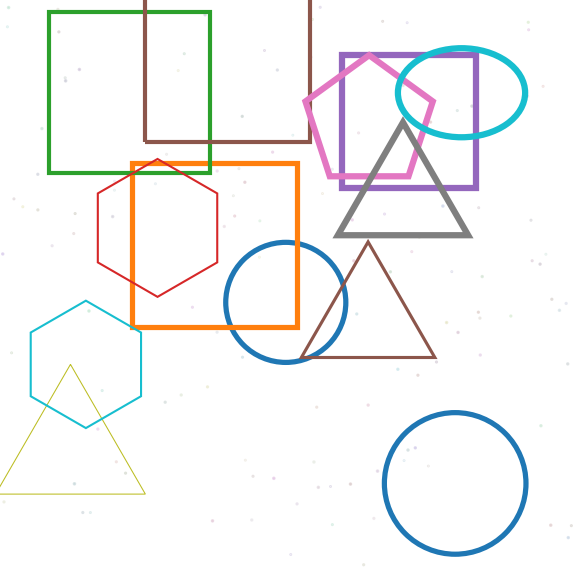[{"shape": "circle", "thickness": 2.5, "radius": 0.61, "center": [0.788, 0.162]}, {"shape": "circle", "thickness": 2.5, "radius": 0.52, "center": [0.495, 0.476]}, {"shape": "square", "thickness": 2.5, "radius": 0.71, "center": [0.372, 0.575]}, {"shape": "square", "thickness": 2, "radius": 0.7, "center": [0.224, 0.839]}, {"shape": "hexagon", "thickness": 1, "radius": 0.6, "center": [0.273, 0.604]}, {"shape": "square", "thickness": 3, "radius": 0.58, "center": [0.709, 0.789]}, {"shape": "square", "thickness": 2, "radius": 0.72, "center": [0.394, 0.896]}, {"shape": "triangle", "thickness": 1.5, "radius": 0.67, "center": [0.637, 0.447]}, {"shape": "pentagon", "thickness": 3, "radius": 0.58, "center": [0.639, 0.788]}, {"shape": "triangle", "thickness": 3, "radius": 0.65, "center": [0.698, 0.657]}, {"shape": "triangle", "thickness": 0.5, "radius": 0.75, "center": [0.122, 0.218]}, {"shape": "oval", "thickness": 3, "radius": 0.55, "center": [0.799, 0.839]}, {"shape": "hexagon", "thickness": 1, "radius": 0.55, "center": [0.149, 0.368]}]